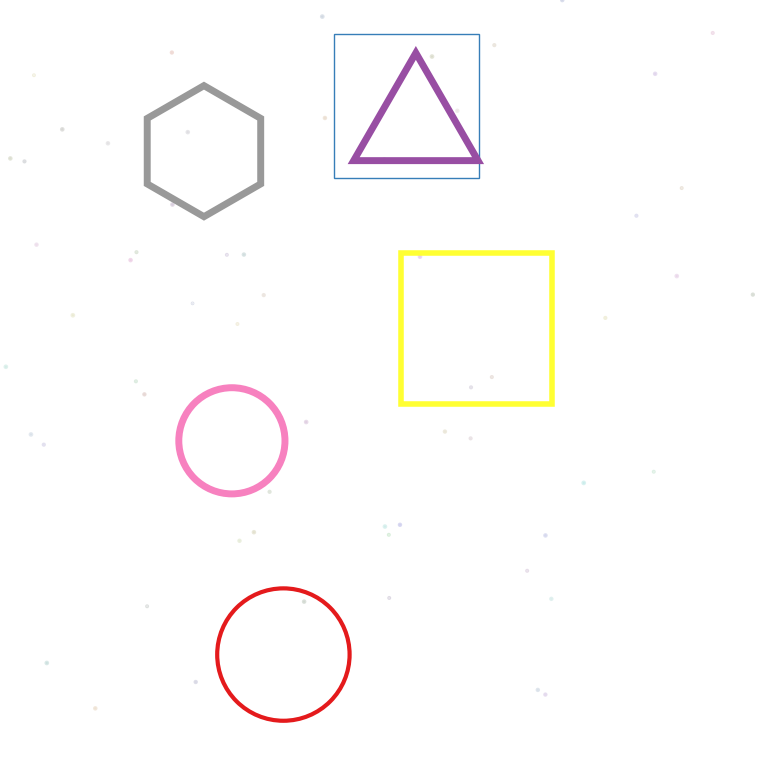[{"shape": "circle", "thickness": 1.5, "radius": 0.43, "center": [0.368, 0.15]}, {"shape": "square", "thickness": 0.5, "radius": 0.47, "center": [0.528, 0.862]}, {"shape": "triangle", "thickness": 2.5, "radius": 0.47, "center": [0.54, 0.838]}, {"shape": "square", "thickness": 2, "radius": 0.49, "center": [0.619, 0.573]}, {"shape": "circle", "thickness": 2.5, "radius": 0.34, "center": [0.301, 0.428]}, {"shape": "hexagon", "thickness": 2.5, "radius": 0.43, "center": [0.265, 0.804]}]